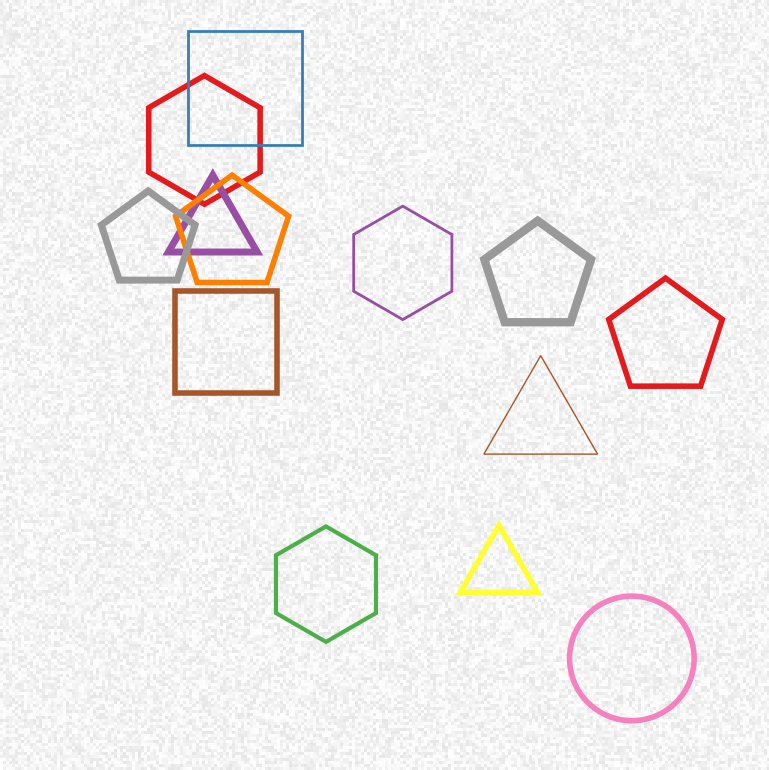[{"shape": "hexagon", "thickness": 2, "radius": 0.42, "center": [0.265, 0.818]}, {"shape": "pentagon", "thickness": 2, "radius": 0.39, "center": [0.864, 0.561]}, {"shape": "square", "thickness": 1, "radius": 0.37, "center": [0.318, 0.885]}, {"shape": "hexagon", "thickness": 1.5, "radius": 0.38, "center": [0.423, 0.241]}, {"shape": "hexagon", "thickness": 1, "radius": 0.37, "center": [0.523, 0.659]}, {"shape": "triangle", "thickness": 2.5, "radius": 0.33, "center": [0.276, 0.706]}, {"shape": "pentagon", "thickness": 2, "radius": 0.39, "center": [0.301, 0.695]}, {"shape": "triangle", "thickness": 2, "radius": 0.29, "center": [0.648, 0.26]}, {"shape": "triangle", "thickness": 0.5, "radius": 0.43, "center": [0.702, 0.453]}, {"shape": "square", "thickness": 2, "radius": 0.33, "center": [0.293, 0.556]}, {"shape": "circle", "thickness": 2, "radius": 0.4, "center": [0.821, 0.145]}, {"shape": "pentagon", "thickness": 2.5, "radius": 0.32, "center": [0.192, 0.688]}, {"shape": "pentagon", "thickness": 3, "radius": 0.36, "center": [0.698, 0.64]}]